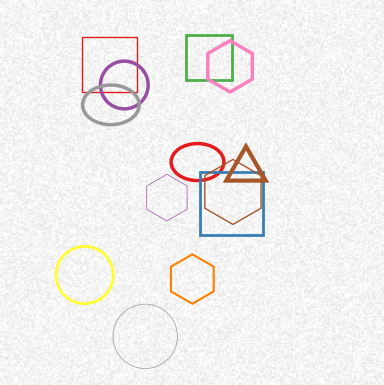[{"shape": "square", "thickness": 1, "radius": 0.36, "center": [0.285, 0.832]}, {"shape": "oval", "thickness": 2.5, "radius": 0.34, "center": [0.513, 0.579]}, {"shape": "square", "thickness": 2, "radius": 0.41, "center": [0.601, 0.471]}, {"shape": "square", "thickness": 2, "radius": 0.3, "center": [0.542, 0.851]}, {"shape": "circle", "thickness": 2.5, "radius": 0.31, "center": [0.323, 0.779]}, {"shape": "hexagon", "thickness": 0.5, "radius": 0.3, "center": [0.434, 0.487]}, {"shape": "hexagon", "thickness": 1.5, "radius": 0.32, "center": [0.5, 0.275]}, {"shape": "circle", "thickness": 2, "radius": 0.37, "center": [0.22, 0.286]}, {"shape": "triangle", "thickness": 3, "radius": 0.3, "center": [0.639, 0.56]}, {"shape": "hexagon", "thickness": 1, "radius": 0.42, "center": [0.605, 0.502]}, {"shape": "hexagon", "thickness": 2.5, "radius": 0.33, "center": [0.598, 0.828]}, {"shape": "circle", "thickness": 0.5, "radius": 0.42, "center": [0.377, 0.126]}, {"shape": "oval", "thickness": 2.5, "radius": 0.37, "center": [0.288, 0.728]}]